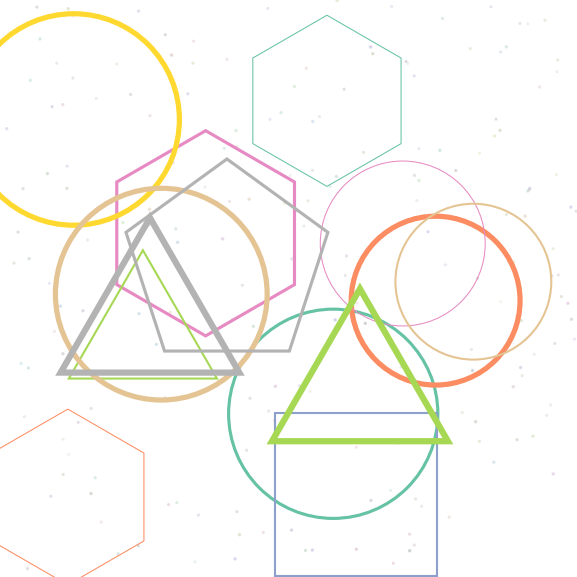[{"shape": "circle", "thickness": 1.5, "radius": 0.91, "center": [0.577, 0.283]}, {"shape": "hexagon", "thickness": 0.5, "radius": 0.74, "center": [0.566, 0.825]}, {"shape": "circle", "thickness": 2.5, "radius": 0.73, "center": [0.754, 0.479]}, {"shape": "hexagon", "thickness": 0.5, "radius": 0.76, "center": [0.117, 0.139]}, {"shape": "square", "thickness": 1, "radius": 0.7, "center": [0.617, 0.142]}, {"shape": "circle", "thickness": 0.5, "radius": 0.71, "center": [0.697, 0.578]}, {"shape": "hexagon", "thickness": 1.5, "radius": 0.89, "center": [0.356, 0.595]}, {"shape": "triangle", "thickness": 1, "radius": 0.74, "center": [0.247, 0.418]}, {"shape": "triangle", "thickness": 3, "radius": 0.88, "center": [0.623, 0.323]}, {"shape": "circle", "thickness": 2.5, "radius": 0.92, "center": [0.128, 0.792]}, {"shape": "circle", "thickness": 2.5, "radius": 0.92, "center": [0.279, 0.49]}, {"shape": "circle", "thickness": 1, "radius": 0.67, "center": [0.82, 0.511]}, {"shape": "triangle", "thickness": 3, "radius": 0.89, "center": [0.26, 0.443]}, {"shape": "pentagon", "thickness": 1.5, "radius": 0.92, "center": [0.393, 0.54]}]